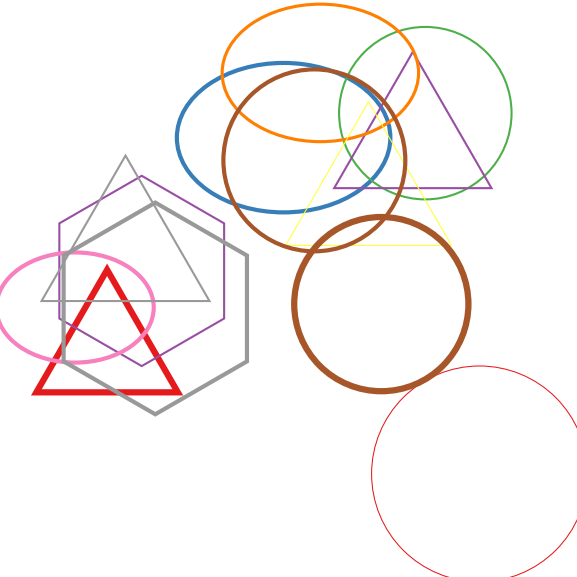[{"shape": "triangle", "thickness": 3, "radius": 0.71, "center": [0.185, 0.39]}, {"shape": "circle", "thickness": 0.5, "radius": 0.93, "center": [0.83, 0.179]}, {"shape": "oval", "thickness": 2, "radius": 0.92, "center": [0.491, 0.761]}, {"shape": "circle", "thickness": 1, "radius": 0.75, "center": [0.736, 0.803]}, {"shape": "triangle", "thickness": 1, "radius": 0.79, "center": [0.715, 0.752]}, {"shape": "hexagon", "thickness": 1, "radius": 0.82, "center": [0.245, 0.53]}, {"shape": "oval", "thickness": 1.5, "radius": 0.85, "center": [0.555, 0.873]}, {"shape": "triangle", "thickness": 0.5, "radius": 0.83, "center": [0.638, 0.657]}, {"shape": "circle", "thickness": 3, "radius": 0.75, "center": [0.66, 0.473]}, {"shape": "circle", "thickness": 2, "radius": 0.79, "center": [0.544, 0.721]}, {"shape": "oval", "thickness": 2, "radius": 0.68, "center": [0.13, 0.467]}, {"shape": "hexagon", "thickness": 2, "radius": 0.92, "center": [0.269, 0.465]}, {"shape": "triangle", "thickness": 1, "radius": 0.84, "center": [0.217, 0.562]}]